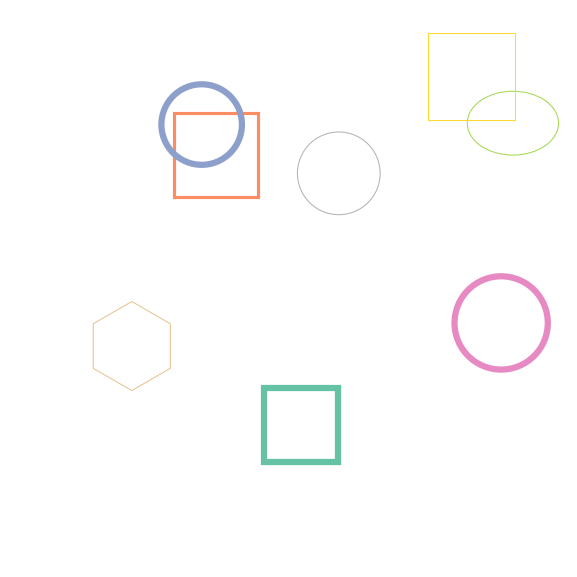[{"shape": "square", "thickness": 3, "radius": 0.32, "center": [0.521, 0.264]}, {"shape": "square", "thickness": 1.5, "radius": 0.36, "center": [0.374, 0.731]}, {"shape": "circle", "thickness": 3, "radius": 0.35, "center": [0.349, 0.783]}, {"shape": "circle", "thickness": 3, "radius": 0.4, "center": [0.868, 0.44]}, {"shape": "oval", "thickness": 0.5, "radius": 0.4, "center": [0.888, 0.786]}, {"shape": "square", "thickness": 0.5, "radius": 0.38, "center": [0.816, 0.866]}, {"shape": "hexagon", "thickness": 0.5, "radius": 0.39, "center": [0.228, 0.4]}, {"shape": "circle", "thickness": 0.5, "radius": 0.36, "center": [0.587, 0.699]}]